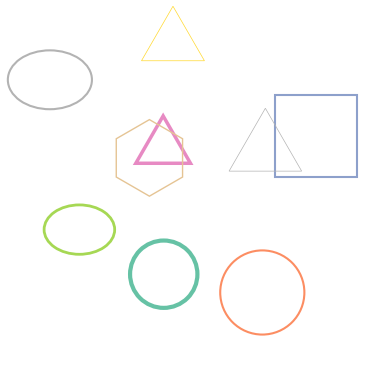[{"shape": "circle", "thickness": 3, "radius": 0.44, "center": [0.425, 0.288]}, {"shape": "circle", "thickness": 1.5, "radius": 0.55, "center": [0.681, 0.24]}, {"shape": "square", "thickness": 1.5, "radius": 0.53, "center": [0.821, 0.647]}, {"shape": "triangle", "thickness": 2.5, "radius": 0.41, "center": [0.424, 0.617]}, {"shape": "oval", "thickness": 2, "radius": 0.46, "center": [0.206, 0.404]}, {"shape": "triangle", "thickness": 0.5, "radius": 0.47, "center": [0.449, 0.889]}, {"shape": "hexagon", "thickness": 1, "radius": 0.5, "center": [0.388, 0.59]}, {"shape": "triangle", "thickness": 0.5, "radius": 0.54, "center": [0.689, 0.61]}, {"shape": "oval", "thickness": 1.5, "radius": 0.55, "center": [0.13, 0.793]}]